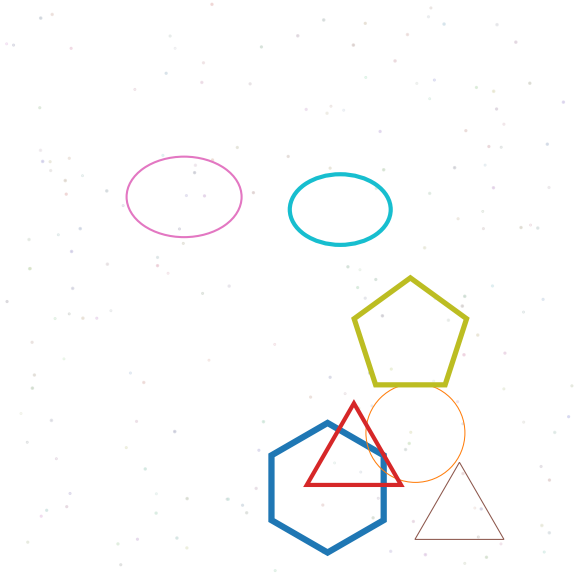[{"shape": "hexagon", "thickness": 3, "radius": 0.56, "center": [0.567, 0.155]}, {"shape": "circle", "thickness": 0.5, "radius": 0.43, "center": [0.719, 0.25]}, {"shape": "triangle", "thickness": 2, "radius": 0.47, "center": [0.613, 0.207]}, {"shape": "triangle", "thickness": 0.5, "radius": 0.45, "center": [0.796, 0.11]}, {"shape": "oval", "thickness": 1, "radius": 0.5, "center": [0.319, 0.658]}, {"shape": "pentagon", "thickness": 2.5, "radius": 0.51, "center": [0.711, 0.416]}, {"shape": "oval", "thickness": 2, "radius": 0.44, "center": [0.589, 0.636]}]